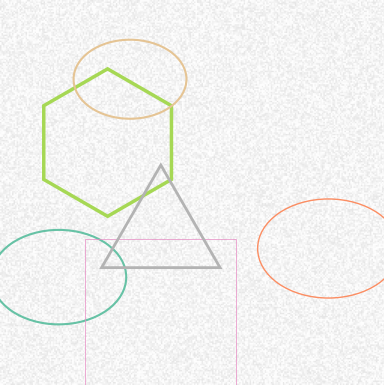[{"shape": "oval", "thickness": 1.5, "radius": 0.88, "center": [0.153, 0.28]}, {"shape": "oval", "thickness": 1, "radius": 0.92, "center": [0.853, 0.355]}, {"shape": "square", "thickness": 0.5, "radius": 0.98, "center": [0.417, 0.184]}, {"shape": "hexagon", "thickness": 2.5, "radius": 0.96, "center": [0.279, 0.63]}, {"shape": "oval", "thickness": 1.5, "radius": 0.73, "center": [0.338, 0.794]}, {"shape": "triangle", "thickness": 2, "radius": 0.89, "center": [0.418, 0.394]}]